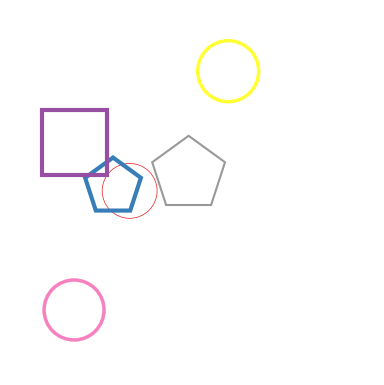[{"shape": "circle", "thickness": 0.5, "radius": 0.36, "center": [0.337, 0.504]}, {"shape": "pentagon", "thickness": 3, "radius": 0.38, "center": [0.294, 0.515]}, {"shape": "square", "thickness": 3, "radius": 0.42, "center": [0.193, 0.63]}, {"shape": "circle", "thickness": 2.5, "radius": 0.4, "center": [0.593, 0.815]}, {"shape": "circle", "thickness": 2.5, "radius": 0.39, "center": [0.192, 0.195]}, {"shape": "pentagon", "thickness": 1.5, "radius": 0.5, "center": [0.49, 0.548]}]